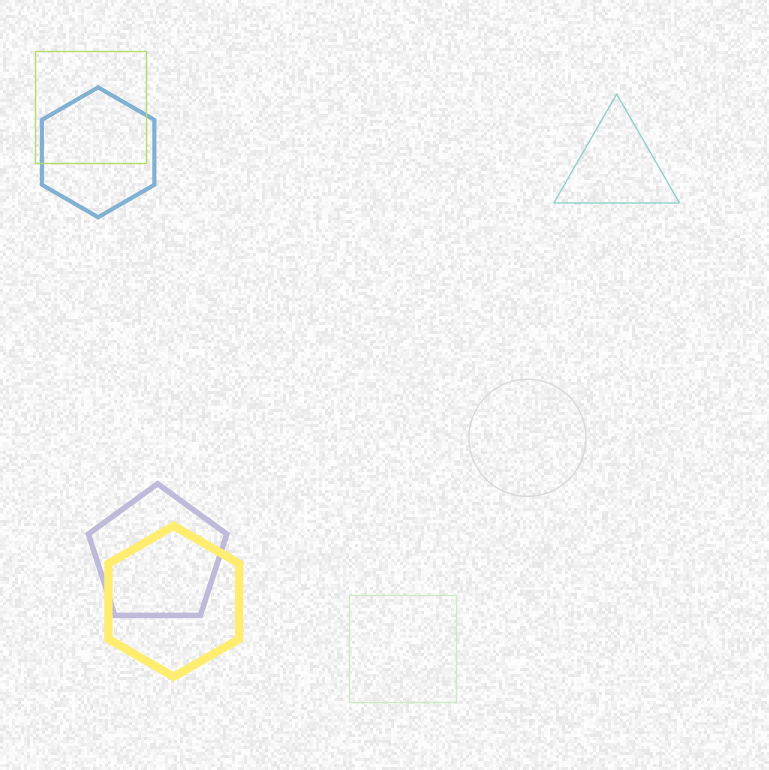[{"shape": "triangle", "thickness": 0.5, "radius": 0.47, "center": [0.801, 0.784]}, {"shape": "pentagon", "thickness": 2, "radius": 0.47, "center": [0.205, 0.277]}, {"shape": "hexagon", "thickness": 1.5, "radius": 0.42, "center": [0.127, 0.802]}, {"shape": "square", "thickness": 0.5, "radius": 0.36, "center": [0.117, 0.861]}, {"shape": "circle", "thickness": 0.5, "radius": 0.38, "center": [0.685, 0.431]}, {"shape": "square", "thickness": 0.5, "radius": 0.35, "center": [0.522, 0.158]}, {"shape": "hexagon", "thickness": 3, "radius": 0.49, "center": [0.226, 0.219]}]